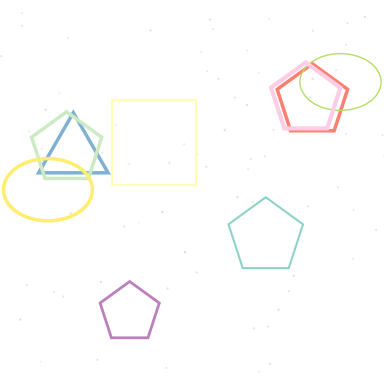[{"shape": "pentagon", "thickness": 1.5, "radius": 0.51, "center": [0.69, 0.386]}, {"shape": "square", "thickness": 1.5, "radius": 0.55, "center": [0.4, 0.63]}, {"shape": "pentagon", "thickness": 2.5, "radius": 0.48, "center": [0.811, 0.738]}, {"shape": "triangle", "thickness": 2.5, "radius": 0.52, "center": [0.19, 0.603]}, {"shape": "oval", "thickness": 1, "radius": 0.53, "center": [0.884, 0.787]}, {"shape": "pentagon", "thickness": 3, "radius": 0.47, "center": [0.794, 0.743]}, {"shape": "pentagon", "thickness": 2, "radius": 0.4, "center": [0.337, 0.188]}, {"shape": "pentagon", "thickness": 2.5, "radius": 0.48, "center": [0.173, 0.614]}, {"shape": "oval", "thickness": 2.5, "radius": 0.58, "center": [0.125, 0.507]}]